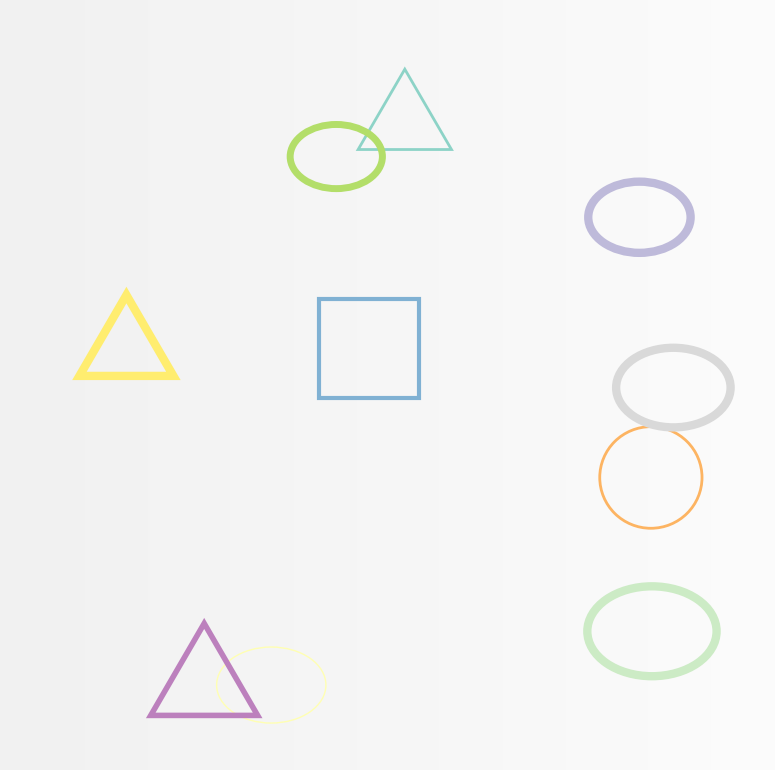[{"shape": "triangle", "thickness": 1, "radius": 0.35, "center": [0.522, 0.841]}, {"shape": "oval", "thickness": 0.5, "radius": 0.35, "center": [0.35, 0.11]}, {"shape": "oval", "thickness": 3, "radius": 0.33, "center": [0.825, 0.718]}, {"shape": "square", "thickness": 1.5, "radius": 0.32, "center": [0.476, 0.547]}, {"shape": "circle", "thickness": 1, "radius": 0.33, "center": [0.84, 0.38]}, {"shape": "oval", "thickness": 2.5, "radius": 0.3, "center": [0.434, 0.797]}, {"shape": "oval", "thickness": 3, "radius": 0.37, "center": [0.869, 0.497]}, {"shape": "triangle", "thickness": 2, "radius": 0.4, "center": [0.263, 0.111]}, {"shape": "oval", "thickness": 3, "radius": 0.42, "center": [0.841, 0.18]}, {"shape": "triangle", "thickness": 3, "radius": 0.35, "center": [0.163, 0.547]}]